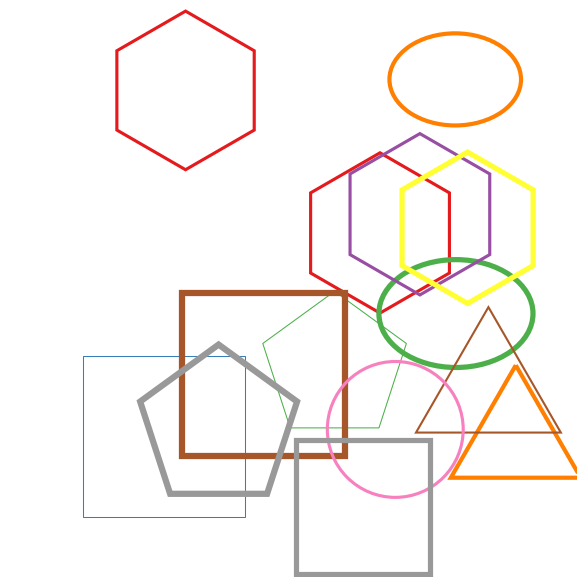[{"shape": "hexagon", "thickness": 1.5, "radius": 0.69, "center": [0.321, 0.843]}, {"shape": "hexagon", "thickness": 1.5, "radius": 0.69, "center": [0.658, 0.596]}, {"shape": "square", "thickness": 0.5, "radius": 0.7, "center": [0.284, 0.243]}, {"shape": "oval", "thickness": 2.5, "radius": 0.67, "center": [0.79, 0.456]}, {"shape": "pentagon", "thickness": 0.5, "radius": 0.65, "center": [0.579, 0.364]}, {"shape": "hexagon", "thickness": 1.5, "radius": 0.7, "center": [0.727, 0.628]}, {"shape": "oval", "thickness": 2, "radius": 0.57, "center": [0.788, 0.862]}, {"shape": "triangle", "thickness": 2, "radius": 0.65, "center": [0.893, 0.237]}, {"shape": "hexagon", "thickness": 2.5, "radius": 0.66, "center": [0.81, 0.605]}, {"shape": "square", "thickness": 3, "radius": 0.71, "center": [0.456, 0.351]}, {"shape": "triangle", "thickness": 1, "radius": 0.72, "center": [0.846, 0.323]}, {"shape": "circle", "thickness": 1.5, "radius": 0.59, "center": [0.684, 0.256]}, {"shape": "pentagon", "thickness": 3, "radius": 0.71, "center": [0.379, 0.26]}, {"shape": "square", "thickness": 2.5, "radius": 0.58, "center": [0.629, 0.121]}]